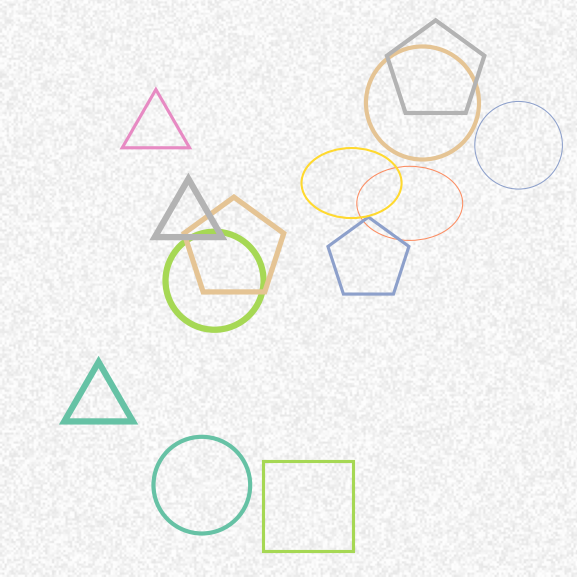[{"shape": "circle", "thickness": 2, "radius": 0.42, "center": [0.349, 0.159]}, {"shape": "triangle", "thickness": 3, "radius": 0.34, "center": [0.171, 0.304]}, {"shape": "oval", "thickness": 0.5, "radius": 0.46, "center": [0.709, 0.647]}, {"shape": "pentagon", "thickness": 1.5, "radius": 0.37, "center": [0.638, 0.55]}, {"shape": "circle", "thickness": 0.5, "radius": 0.38, "center": [0.898, 0.748]}, {"shape": "triangle", "thickness": 1.5, "radius": 0.34, "center": [0.27, 0.777]}, {"shape": "square", "thickness": 1.5, "radius": 0.39, "center": [0.533, 0.123]}, {"shape": "circle", "thickness": 3, "radius": 0.42, "center": [0.372, 0.513]}, {"shape": "oval", "thickness": 1, "radius": 0.43, "center": [0.609, 0.682]}, {"shape": "circle", "thickness": 2, "radius": 0.49, "center": [0.732, 0.821]}, {"shape": "pentagon", "thickness": 2.5, "radius": 0.45, "center": [0.405, 0.567]}, {"shape": "triangle", "thickness": 3, "radius": 0.34, "center": [0.326, 0.622]}, {"shape": "pentagon", "thickness": 2, "radius": 0.44, "center": [0.754, 0.875]}]